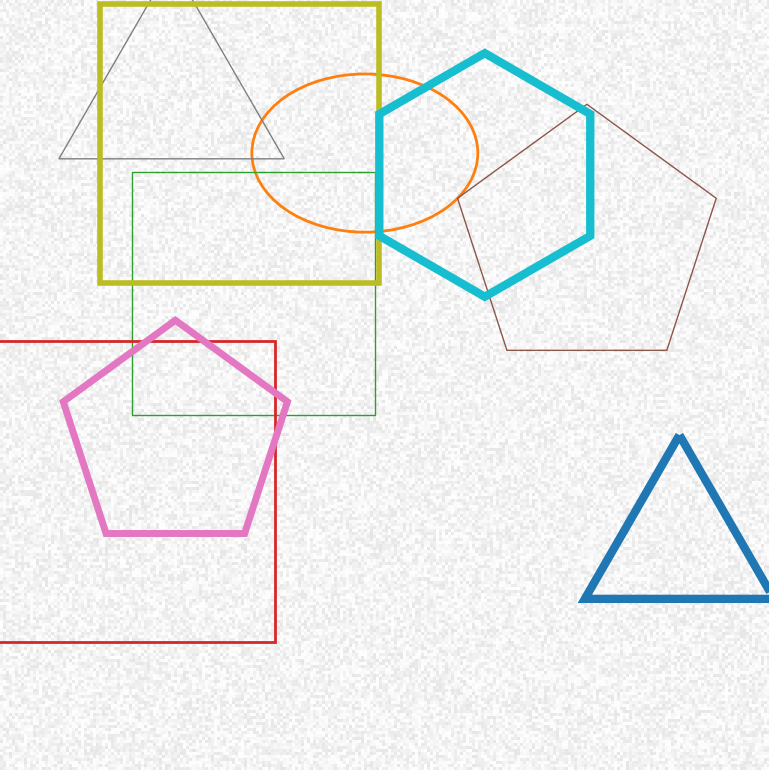[{"shape": "triangle", "thickness": 3, "radius": 0.71, "center": [0.882, 0.293]}, {"shape": "oval", "thickness": 1, "radius": 0.73, "center": [0.474, 0.801]}, {"shape": "square", "thickness": 0.5, "radius": 0.79, "center": [0.329, 0.619]}, {"shape": "square", "thickness": 1, "radius": 0.98, "center": [0.162, 0.362]}, {"shape": "pentagon", "thickness": 0.5, "radius": 0.88, "center": [0.762, 0.688]}, {"shape": "pentagon", "thickness": 2.5, "radius": 0.77, "center": [0.228, 0.431]}, {"shape": "triangle", "thickness": 0.5, "radius": 0.84, "center": [0.223, 0.878]}, {"shape": "square", "thickness": 2, "radius": 0.9, "center": [0.311, 0.813]}, {"shape": "hexagon", "thickness": 3, "radius": 0.79, "center": [0.63, 0.773]}]